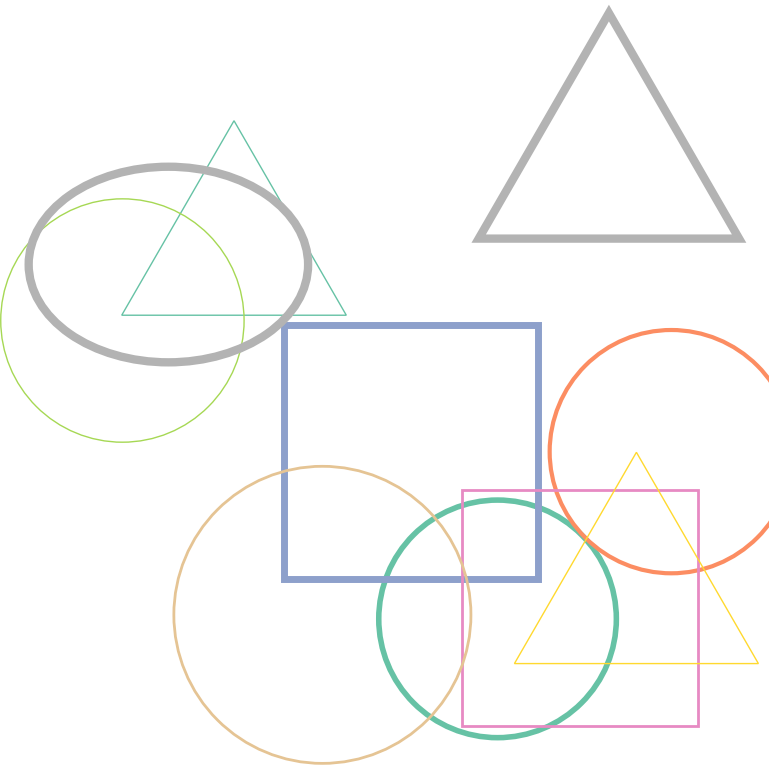[{"shape": "triangle", "thickness": 0.5, "radius": 0.84, "center": [0.304, 0.675]}, {"shape": "circle", "thickness": 2, "radius": 0.77, "center": [0.646, 0.196]}, {"shape": "circle", "thickness": 1.5, "radius": 0.79, "center": [0.872, 0.413]}, {"shape": "square", "thickness": 2.5, "radius": 0.82, "center": [0.534, 0.413]}, {"shape": "square", "thickness": 1, "radius": 0.77, "center": [0.753, 0.211]}, {"shape": "circle", "thickness": 0.5, "radius": 0.79, "center": [0.159, 0.584]}, {"shape": "triangle", "thickness": 0.5, "radius": 0.91, "center": [0.827, 0.23]}, {"shape": "circle", "thickness": 1, "radius": 0.96, "center": [0.419, 0.202]}, {"shape": "triangle", "thickness": 3, "radius": 0.98, "center": [0.791, 0.788]}, {"shape": "oval", "thickness": 3, "radius": 0.91, "center": [0.219, 0.656]}]